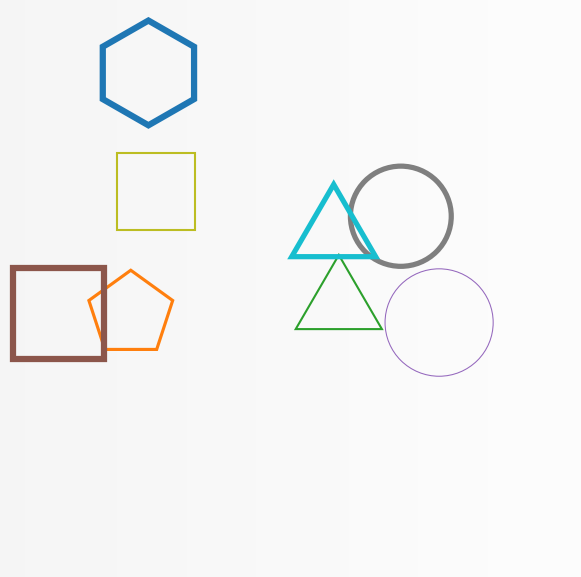[{"shape": "hexagon", "thickness": 3, "radius": 0.45, "center": [0.255, 0.873]}, {"shape": "pentagon", "thickness": 1.5, "radius": 0.38, "center": [0.225, 0.455]}, {"shape": "triangle", "thickness": 1, "radius": 0.43, "center": [0.583, 0.472]}, {"shape": "circle", "thickness": 0.5, "radius": 0.47, "center": [0.755, 0.441]}, {"shape": "square", "thickness": 3, "radius": 0.39, "center": [0.1, 0.456]}, {"shape": "circle", "thickness": 2.5, "radius": 0.43, "center": [0.69, 0.625]}, {"shape": "square", "thickness": 1, "radius": 0.34, "center": [0.269, 0.667]}, {"shape": "triangle", "thickness": 2.5, "radius": 0.42, "center": [0.574, 0.596]}]